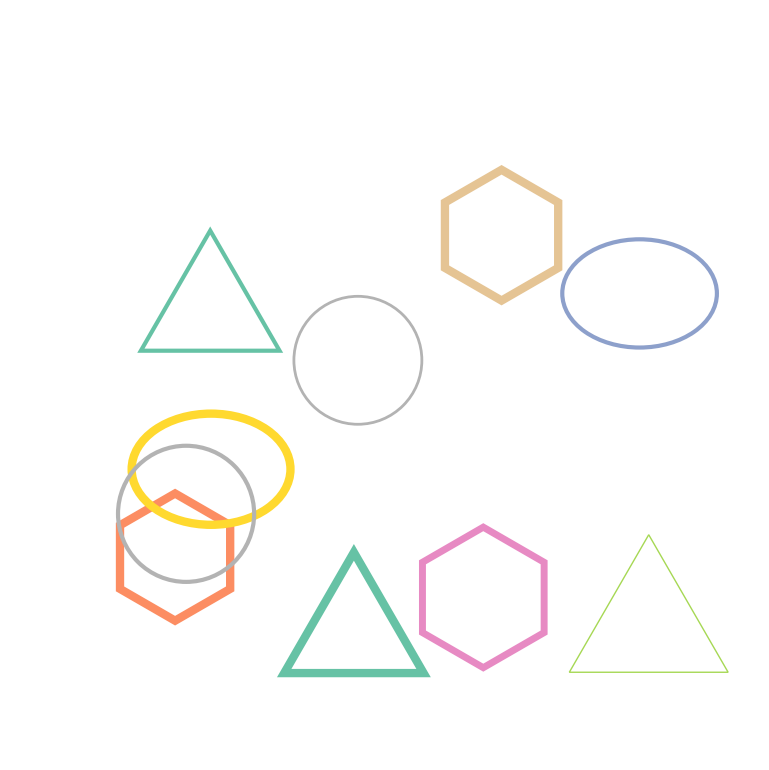[{"shape": "triangle", "thickness": 3, "radius": 0.52, "center": [0.46, 0.178]}, {"shape": "triangle", "thickness": 1.5, "radius": 0.52, "center": [0.273, 0.597]}, {"shape": "hexagon", "thickness": 3, "radius": 0.41, "center": [0.227, 0.277]}, {"shape": "oval", "thickness": 1.5, "radius": 0.5, "center": [0.831, 0.619]}, {"shape": "hexagon", "thickness": 2.5, "radius": 0.46, "center": [0.628, 0.224]}, {"shape": "triangle", "thickness": 0.5, "radius": 0.6, "center": [0.843, 0.186]}, {"shape": "oval", "thickness": 3, "radius": 0.52, "center": [0.274, 0.391]}, {"shape": "hexagon", "thickness": 3, "radius": 0.42, "center": [0.651, 0.695]}, {"shape": "circle", "thickness": 1.5, "radius": 0.44, "center": [0.242, 0.333]}, {"shape": "circle", "thickness": 1, "radius": 0.42, "center": [0.465, 0.532]}]